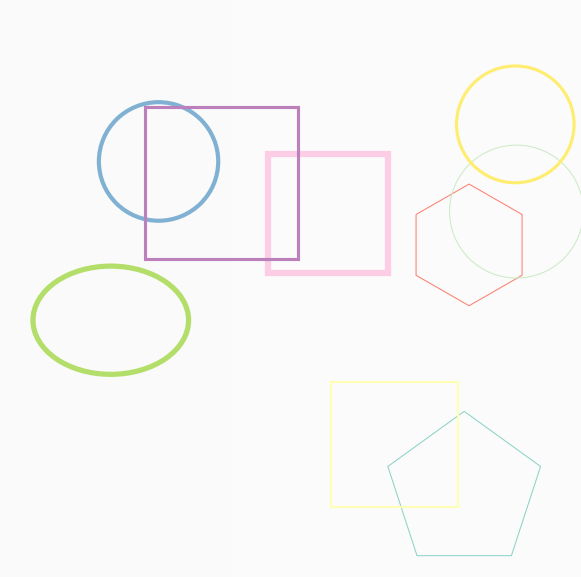[{"shape": "pentagon", "thickness": 0.5, "radius": 0.69, "center": [0.799, 0.149]}, {"shape": "square", "thickness": 1, "radius": 0.54, "center": [0.679, 0.23]}, {"shape": "hexagon", "thickness": 0.5, "radius": 0.53, "center": [0.807, 0.575]}, {"shape": "circle", "thickness": 2, "radius": 0.51, "center": [0.273, 0.72]}, {"shape": "oval", "thickness": 2.5, "radius": 0.67, "center": [0.191, 0.445]}, {"shape": "square", "thickness": 3, "radius": 0.51, "center": [0.564, 0.629]}, {"shape": "square", "thickness": 1.5, "radius": 0.66, "center": [0.381, 0.682]}, {"shape": "circle", "thickness": 0.5, "radius": 0.58, "center": [0.889, 0.633]}, {"shape": "circle", "thickness": 1.5, "radius": 0.51, "center": [0.887, 0.784]}]